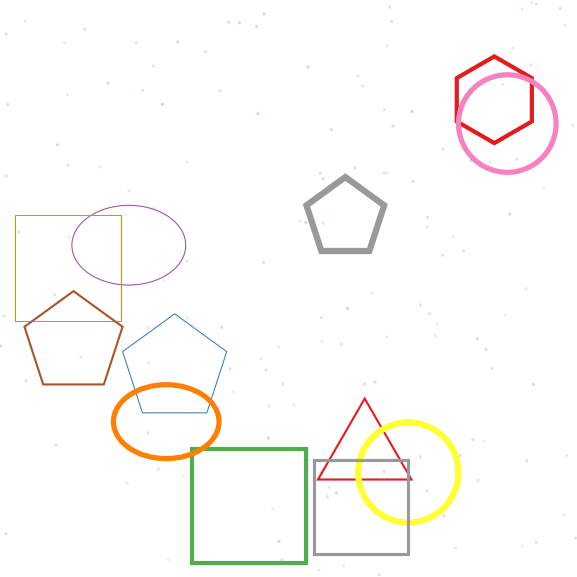[{"shape": "triangle", "thickness": 1, "radius": 0.47, "center": [0.632, 0.216]}, {"shape": "hexagon", "thickness": 2, "radius": 0.38, "center": [0.856, 0.826]}, {"shape": "pentagon", "thickness": 0.5, "radius": 0.47, "center": [0.302, 0.361]}, {"shape": "square", "thickness": 2, "radius": 0.49, "center": [0.431, 0.123]}, {"shape": "oval", "thickness": 0.5, "radius": 0.49, "center": [0.223, 0.575]}, {"shape": "oval", "thickness": 2.5, "radius": 0.46, "center": [0.288, 0.269]}, {"shape": "square", "thickness": 0.5, "radius": 0.46, "center": [0.118, 0.535]}, {"shape": "circle", "thickness": 3, "radius": 0.43, "center": [0.707, 0.181]}, {"shape": "pentagon", "thickness": 1, "radius": 0.45, "center": [0.127, 0.406]}, {"shape": "circle", "thickness": 2.5, "radius": 0.42, "center": [0.878, 0.785]}, {"shape": "pentagon", "thickness": 3, "radius": 0.35, "center": [0.598, 0.622]}, {"shape": "square", "thickness": 1.5, "radius": 0.4, "center": [0.625, 0.121]}]